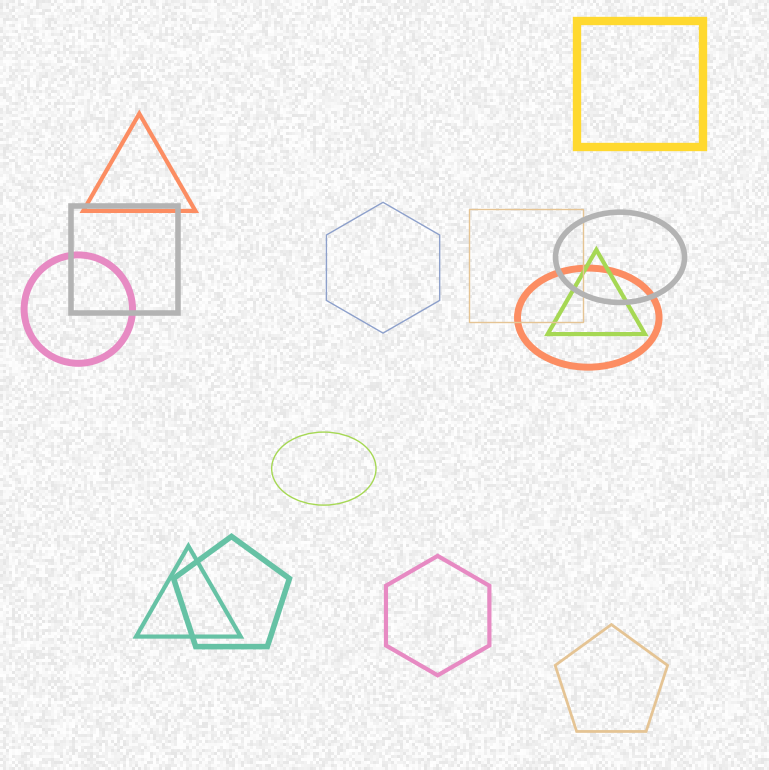[{"shape": "pentagon", "thickness": 2, "radius": 0.4, "center": [0.301, 0.224]}, {"shape": "triangle", "thickness": 1.5, "radius": 0.39, "center": [0.245, 0.212]}, {"shape": "oval", "thickness": 2.5, "radius": 0.46, "center": [0.764, 0.587]}, {"shape": "triangle", "thickness": 1.5, "radius": 0.42, "center": [0.181, 0.768]}, {"shape": "hexagon", "thickness": 0.5, "radius": 0.42, "center": [0.497, 0.652]}, {"shape": "hexagon", "thickness": 1.5, "radius": 0.39, "center": [0.568, 0.201]}, {"shape": "circle", "thickness": 2.5, "radius": 0.35, "center": [0.102, 0.599]}, {"shape": "triangle", "thickness": 1.5, "radius": 0.36, "center": [0.774, 0.603]}, {"shape": "oval", "thickness": 0.5, "radius": 0.34, "center": [0.421, 0.391]}, {"shape": "square", "thickness": 3, "radius": 0.41, "center": [0.831, 0.891]}, {"shape": "square", "thickness": 0.5, "radius": 0.37, "center": [0.683, 0.655]}, {"shape": "pentagon", "thickness": 1, "radius": 0.38, "center": [0.794, 0.112]}, {"shape": "oval", "thickness": 2, "radius": 0.42, "center": [0.805, 0.666]}, {"shape": "square", "thickness": 2, "radius": 0.35, "center": [0.162, 0.663]}]